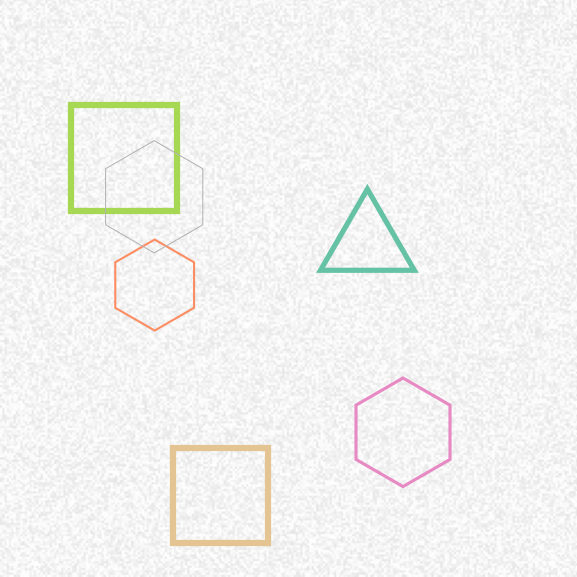[{"shape": "triangle", "thickness": 2.5, "radius": 0.47, "center": [0.636, 0.578]}, {"shape": "hexagon", "thickness": 1, "radius": 0.39, "center": [0.268, 0.506]}, {"shape": "hexagon", "thickness": 1.5, "radius": 0.47, "center": [0.698, 0.251]}, {"shape": "square", "thickness": 3, "radius": 0.46, "center": [0.214, 0.726]}, {"shape": "square", "thickness": 3, "radius": 0.41, "center": [0.382, 0.141]}, {"shape": "hexagon", "thickness": 0.5, "radius": 0.49, "center": [0.267, 0.658]}]